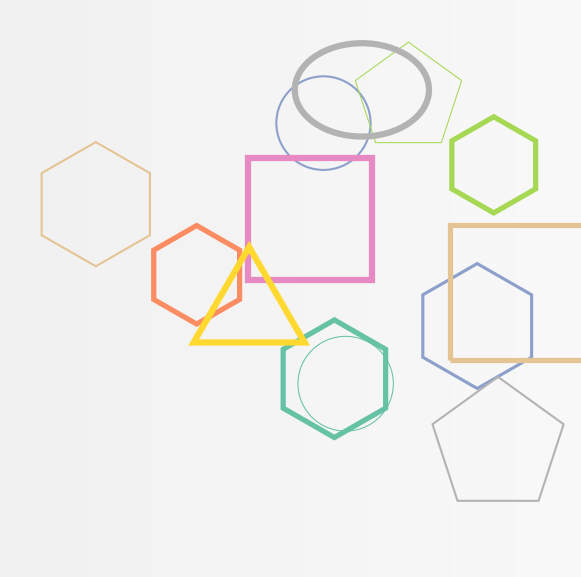[{"shape": "circle", "thickness": 0.5, "radius": 0.41, "center": [0.595, 0.335]}, {"shape": "hexagon", "thickness": 2.5, "radius": 0.51, "center": [0.575, 0.343]}, {"shape": "hexagon", "thickness": 2.5, "radius": 0.43, "center": [0.338, 0.523]}, {"shape": "circle", "thickness": 1, "radius": 0.41, "center": [0.556, 0.786]}, {"shape": "hexagon", "thickness": 1.5, "radius": 0.54, "center": [0.821, 0.435]}, {"shape": "square", "thickness": 3, "radius": 0.53, "center": [0.533, 0.62]}, {"shape": "hexagon", "thickness": 2.5, "radius": 0.42, "center": [0.849, 0.714]}, {"shape": "pentagon", "thickness": 0.5, "radius": 0.48, "center": [0.703, 0.83]}, {"shape": "triangle", "thickness": 3, "radius": 0.55, "center": [0.429, 0.461]}, {"shape": "square", "thickness": 2.5, "radius": 0.58, "center": [0.891, 0.493]}, {"shape": "hexagon", "thickness": 1, "radius": 0.54, "center": [0.165, 0.646]}, {"shape": "oval", "thickness": 3, "radius": 0.58, "center": [0.623, 0.843]}, {"shape": "pentagon", "thickness": 1, "radius": 0.59, "center": [0.857, 0.228]}]